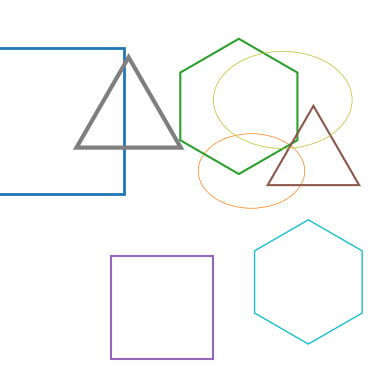[{"shape": "square", "thickness": 2, "radius": 0.95, "center": [0.13, 0.686]}, {"shape": "oval", "thickness": 0.5, "radius": 0.69, "center": [0.653, 0.556]}, {"shape": "hexagon", "thickness": 1.5, "radius": 0.88, "center": [0.62, 0.724]}, {"shape": "square", "thickness": 1.5, "radius": 0.67, "center": [0.421, 0.201]}, {"shape": "triangle", "thickness": 1.5, "radius": 0.69, "center": [0.814, 0.588]}, {"shape": "triangle", "thickness": 3, "radius": 0.78, "center": [0.334, 0.695]}, {"shape": "oval", "thickness": 0.5, "radius": 0.9, "center": [0.734, 0.74]}, {"shape": "hexagon", "thickness": 1, "radius": 0.81, "center": [0.801, 0.268]}]